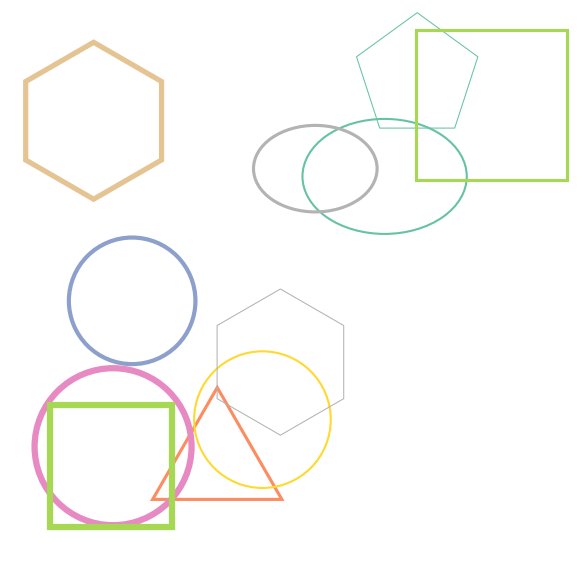[{"shape": "pentagon", "thickness": 0.5, "radius": 0.55, "center": [0.722, 0.867]}, {"shape": "oval", "thickness": 1, "radius": 0.71, "center": [0.666, 0.694]}, {"shape": "triangle", "thickness": 1.5, "radius": 0.65, "center": [0.376, 0.199]}, {"shape": "circle", "thickness": 2, "radius": 0.55, "center": [0.229, 0.478]}, {"shape": "circle", "thickness": 3, "radius": 0.68, "center": [0.196, 0.226]}, {"shape": "square", "thickness": 1.5, "radius": 0.65, "center": [0.851, 0.817]}, {"shape": "square", "thickness": 3, "radius": 0.53, "center": [0.192, 0.193]}, {"shape": "circle", "thickness": 1, "radius": 0.59, "center": [0.454, 0.272]}, {"shape": "hexagon", "thickness": 2.5, "radius": 0.68, "center": [0.162, 0.79]}, {"shape": "oval", "thickness": 1.5, "radius": 0.54, "center": [0.546, 0.707]}, {"shape": "hexagon", "thickness": 0.5, "radius": 0.63, "center": [0.486, 0.372]}]